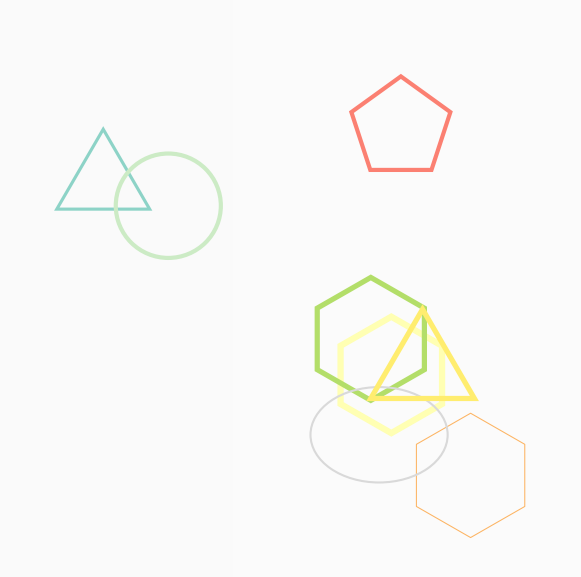[{"shape": "triangle", "thickness": 1.5, "radius": 0.46, "center": [0.178, 0.683]}, {"shape": "hexagon", "thickness": 3, "radius": 0.5, "center": [0.673, 0.35]}, {"shape": "pentagon", "thickness": 2, "radius": 0.45, "center": [0.69, 0.777]}, {"shape": "hexagon", "thickness": 0.5, "radius": 0.54, "center": [0.81, 0.176]}, {"shape": "hexagon", "thickness": 2.5, "radius": 0.53, "center": [0.638, 0.412]}, {"shape": "oval", "thickness": 1, "radius": 0.59, "center": [0.652, 0.246]}, {"shape": "circle", "thickness": 2, "radius": 0.45, "center": [0.29, 0.643]}, {"shape": "triangle", "thickness": 2.5, "radius": 0.51, "center": [0.727, 0.361]}]